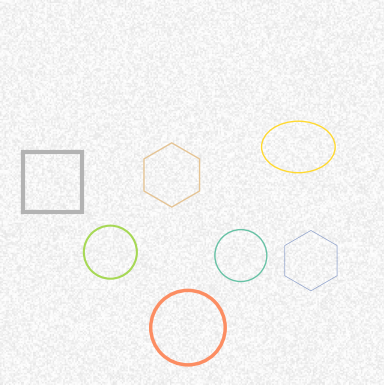[{"shape": "circle", "thickness": 1, "radius": 0.34, "center": [0.626, 0.336]}, {"shape": "circle", "thickness": 2.5, "radius": 0.48, "center": [0.488, 0.149]}, {"shape": "hexagon", "thickness": 0.5, "radius": 0.39, "center": [0.808, 0.323]}, {"shape": "circle", "thickness": 1.5, "radius": 0.34, "center": [0.287, 0.345]}, {"shape": "oval", "thickness": 1, "radius": 0.48, "center": [0.775, 0.618]}, {"shape": "hexagon", "thickness": 1, "radius": 0.42, "center": [0.446, 0.546]}, {"shape": "square", "thickness": 3, "radius": 0.38, "center": [0.137, 0.528]}]